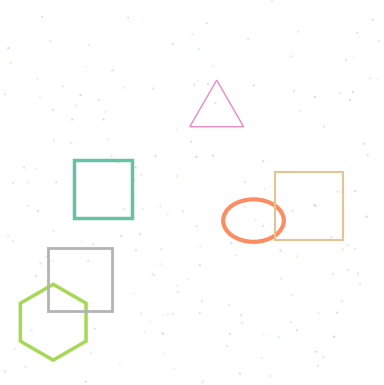[{"shape": "square", "thickness": 2.5, "radius": 0.37, "center": [0.267, 0.509]}, {"shape": "oval", "thickness": 3, "radius": 0.39, "center": [0.658, 0.427]}, {"shape": "triangle", "thickness": 1, "radius": 0.4, "center": [0.563, 0.711]}, {"shape": "hexagon", "thickness": 2.5, "radius": 0.49, "center": [0.138, 0.163]}, {"shape": "square", "thickness": 1.5, "radius": 0.44, "center": [0.804, 0.466]}, {"shape": "square", "thickness": 2, "radius": 0.41, "center": [0.208, 0.273]}]